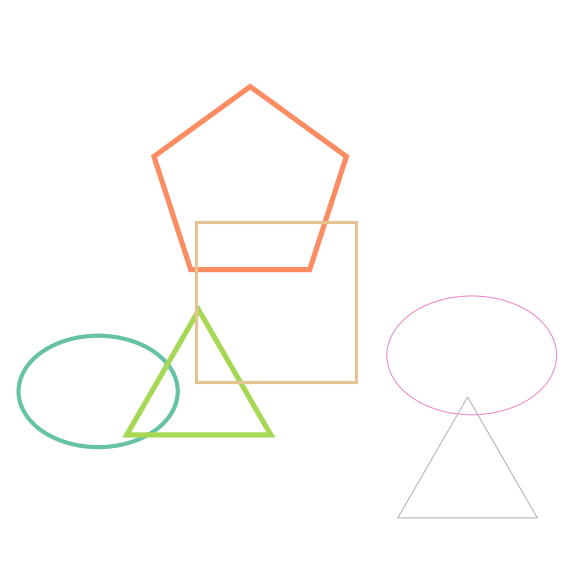[{"shape": "oval", "thickness": 2, "radius": 0.69, "center": [0.17, 0.321]}, {"shape": "pentagon", "thickness": 2.5, "radius": 0.88, "center": [0.433, 0.674]}, {"shape": "oval", "thickness": 0.5, "radius": 0.73, "center": [0.817, 0.384]}, {"shape": "triangle", "thickness": 2.5, "radius": 0.72, "center": [0.344, 0.318]}, {"shape": "square", "thickness": 1.5, "radius": 0.69, "center": [0.478, 0.476]}, {"shape": "triangle", "thickness": 0.5, "radius": 0.7, "center": [0.81, 0.172]}]